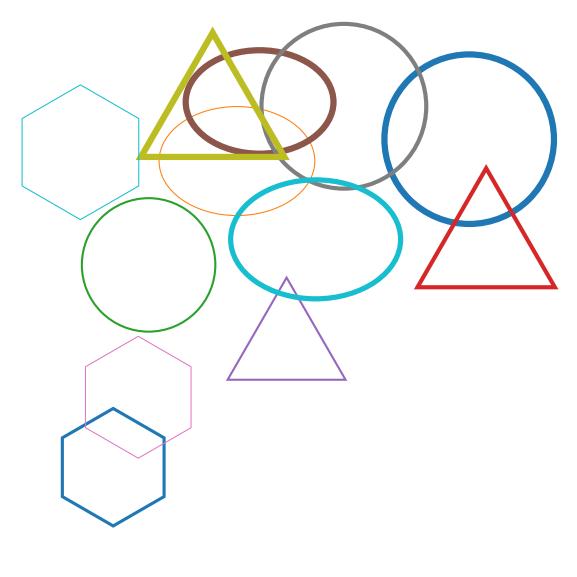[{"shape": "hexagon", "thickness": 1.5, "radius": 0.51, "center": [0.196, 0.19]}, {"shape": "circle", "thickness": 3, "radius": 0.73, "center": [0.812, 0.758]}, {"shape": "oval", "thickness": 0.5, "radius": 0.67, "center": [0.41, 0.72]}, {"shape": "circle", "thickness": 1, "radius": 0.58, "center": [0.257, 0.54]}, {"shape": "triangle", "thickness": 2, "radius": 0.69, "center": [0.842, 0.57]}, {"shape": "triangle", "thickness": 1, "radius": 0.59, "center": [0.496, 0.401]}, {"shape": "oval", "thickness": 3, "radius": 0.64, "center": [0.45, 0.823]}, {"shape": "hexagon", "thickness": 0.5, "radius": 0.53, "center": [0.239, 0.311]}, {"shape": "circle", "thickness": 2, "radius": 0.71, "center": [0.595, 0.815]}, {"shape": "triangle", "thickness": 3, "radius": 0.72, "center": [0.368, 0.799]}, {"shape": "oval", "thickness": 2.5, "radius": 0.74, "center": [0.547, 0.585]}, {"shape": "hexagon", "thickness": 0.5, "radius": 0.58, "center": [0.139, 0.736]}]